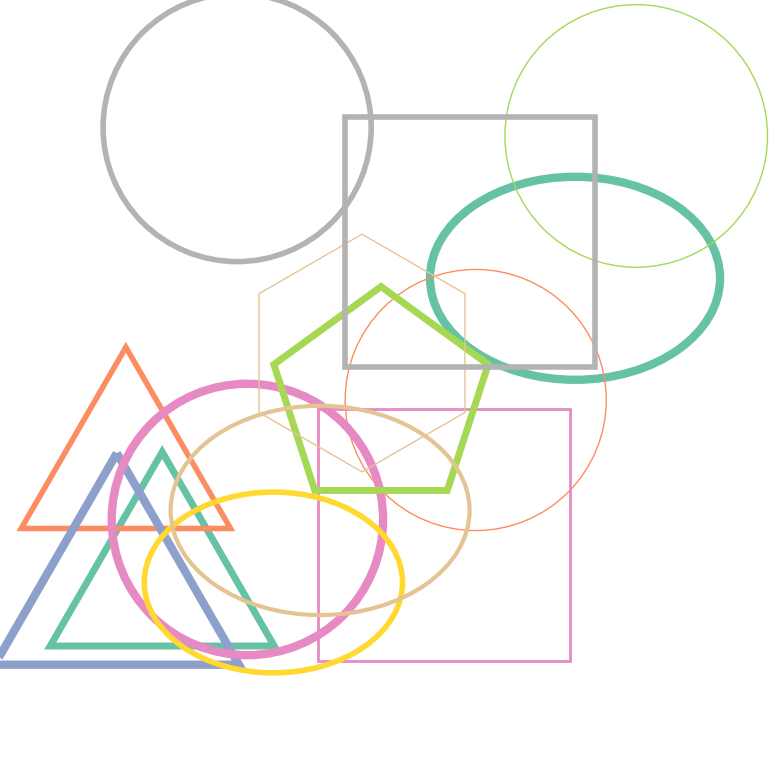[{"shape": "triangle", "thickness": 2.5, "radius": 0.84, "center": [0.211, 0.245]}, {"shape": "oval", "thickness": 3, "radius": 0.94, "center": [0.747, 0.639]}, {"shape": "circle", "thickness": 0.5, "radius": 0.85, "center": [0.618, 0.481]}, {"shape": "triangle", "thickness": 2, "radius": 0.78, "center": [0.163, 0.392]}, {"shape": "triangle", "thickness": 3, "radius": 0.92, "center": [0.152, 0.228]}, {"shape": "circle", "thickness": 3, "radius": 0.88, "center": [0.321, 0.325]}, {"shape": "square", "thickness": 1, "radius": 0.82, "center": [0.576, 0.305]}, {"shape": "pentagon", "thickness": 2.5, "radius": 0.73, "center": [0.495, 0.481]}, {"shape": "circle", "thickness": 0.5, "radius": 0.85, "center": [0.826, 0.823]}, {"shape": "oval", "thickness": 2, "radius": 0.84, "center": [0.355, 0.244]}, {"shape": "oval", "thickness": 1.5, "radius": 0.97, "center": [0.416, 0.337]}, {"shape": "hexagon", "thickness": 0.5, "radius": 0.77, "center": [0.47, 0.541]}, {"shape": "circle", "thickness": 2, "radius": 0.87, "center": [0.308, 0.834]}, {"shape": "square", "thickness": 2, "radius": 0.81, "center": [0.61, 0.686]}]